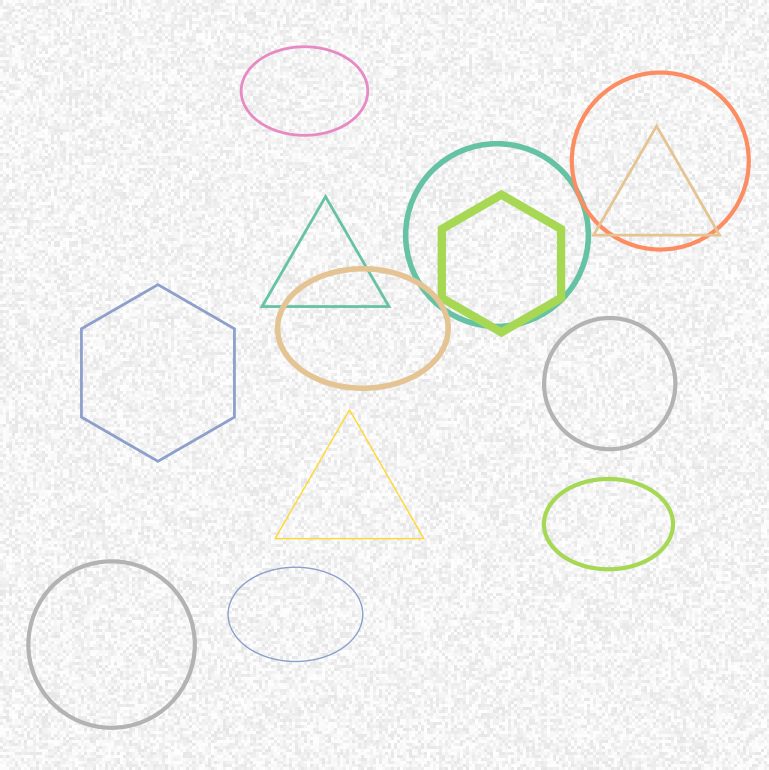[{"shape": "circle", "thickness": 2, "radius": 0.59, "center": [0.645, 0.695]}, {"shape": "triangle", "thickness": 1, "radius": 0.48, "center": [0.423, 0.649]}, {"shape": "circle", "thickness": 1.5, "radius": 0.57, "center": [0.858, 0.791]}, {"shape": "oval", "thickness": 0.5, "radius": 0.44, "center": [0.384, 0.202]}, {"shape": "hexagon", "thickness": 1, "radius": 0.57, "center": [0.205, 0.516]}, {"shape": "oval", "thickness": 1, "radius": 0.41, "center": [0.395, 0.882]}, {"shape": "oval", "thickness": 1.5, "radius": 0.42, "center": [0.79, 0.319]}, {"shape": "hexagon", "thickness": 3, "radius": 0.45, "center": [0.651, 0.658]}, {"shape": "triangle", "thickness": 0.5, "radius": 0.56, "center": [0.454, 0.356]}, {"shape": "triangle", "thickness": 1, "radius": 0.47, "center": [0.853, 0.742]}, {"shape": "oval", "thickness": 2, "radius": 0.55, "center": [0.471, 0.573]}, {"shape": "circle", "thickness": 1.5, "radius": 0.54, "center": [0.145, 0.163]}, {"shape": "circle", "thickness": 1.5, "radius": 0.43, "center": [0.792, 0.502]}]